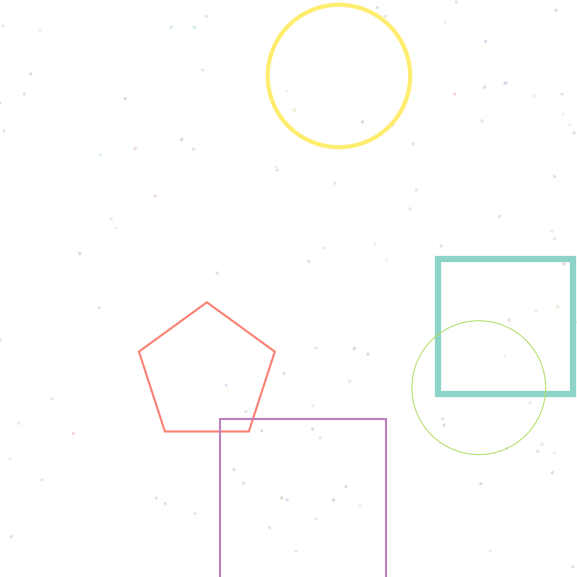[{"shape": "square", "thickness": 3, "radius": 0.58, "center": [0.876, 0.433]}, {"shape": "pentagon", "thickness": 1, "radius": 0.62, "center": [0.358, 0.352]}, {"shape": "circle", "thickness": 0.5, "radius": 0.58, "center": [0.829, 0.328]}, {"shape": "square", "thickness": 1, "radius": 0.72, "center": [0.525, 0.13]}, {"shape": "circle", "thickness": 2, "radius": 0.62, "center": [0.587, 0.868]}]